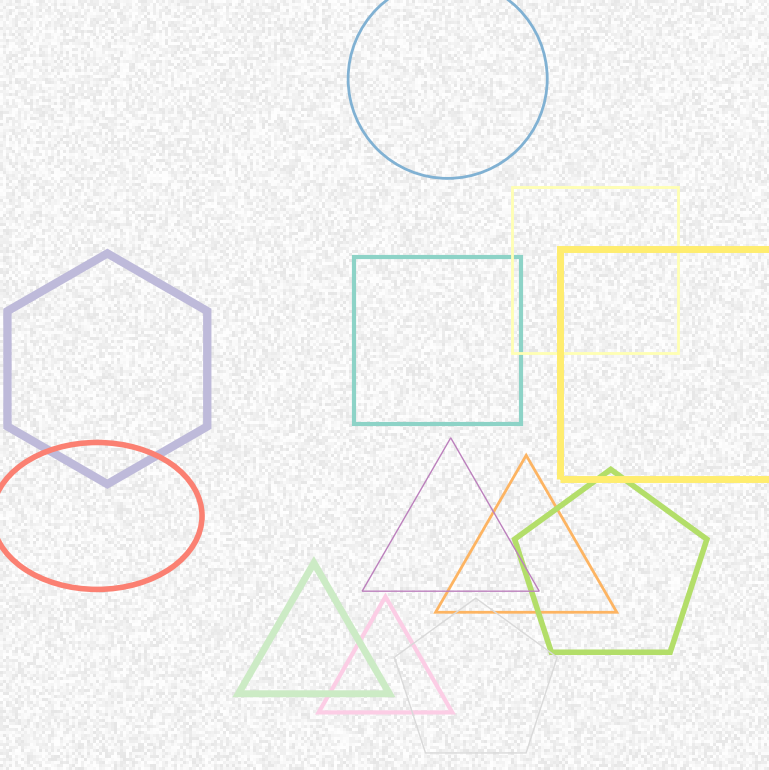[{"shape": "square", "thickness": 1.5, "radius": 0.54, "center": [0.568, 0.557]}, {"shape": "square", "thickness": 1, "radius": 0.54, "center": [0.773, 0.649]}, {"shape": "hexagon", "thickness": 3, "radius": 0.75, "center": [0.139, 0.521]}, {"shape": "oval", "thickness": 2, "radius": 0.68, "center": [0.126, 0.33]}, {"shape": "circle", "thickness": 1, "radius": 0.65, "center": [0.581, 0.898]}, {"shape": "triangle", "thickness": 1, "radius": 0.68, "center": [0.683, 0.273]}, {"shape": "pentagon", "thickness": 2, "radius": 0.66, "center": [0.793, 0.259]}, {"shape": "triangle", "thickness": 1.5, "radius": 0.5, "center": [0.501, 0.125]}, {"shape": "pentagon", "thickness": 0.5, "radius": 0.56, "center": [0.618, 0.112]}, {"shape": "triangle", "thickness": 0.5, "radius": 0.66, "center": [0.585, 0.299]}, {"shape": "triangle", "thickness": 2.5, "radius": 0.57, "center": [0.408, 0.156]}, {"shape": "square", "thickness": 2.5, "radius": 0.75, "center": [0.877, 0.528]}]